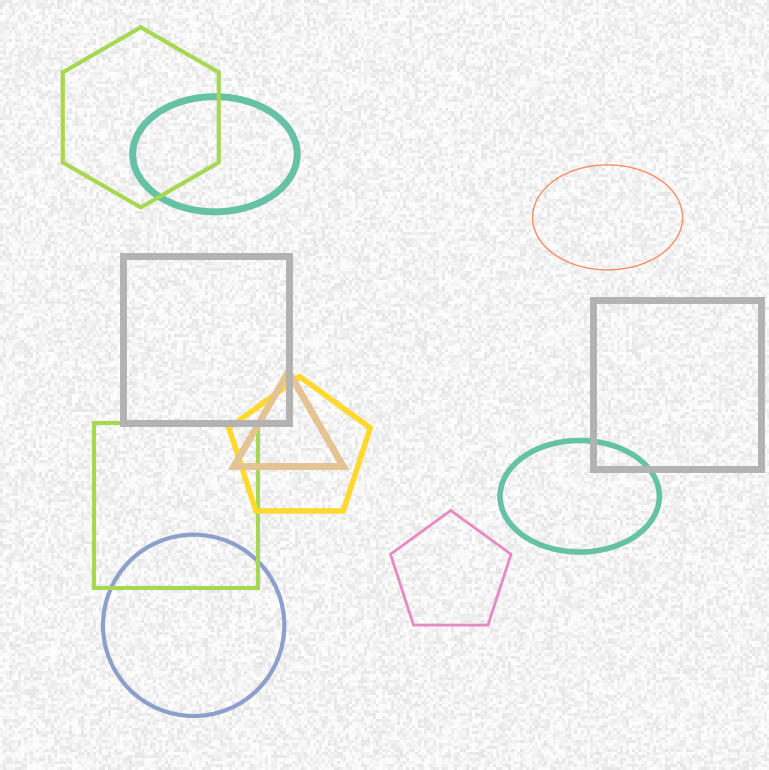[{"shape": "oval", "thickness": 2, "radius": 0.52, "center": [0.753, 0.356]}, {"shape": "oval", "thickness": 2.5, "radius": 0.53, "center": [0.279, 0.8]}, {"shape": "oval", "thickness": 0.5, "radius": 0.49, "center": [0.789, 0.718]}, {"shape": "circle", "thickness": 1.5, "radius": 0.59, "center": [0.252, 0.188]}, {"shape": "pentagon", "thickness": 1, "radius": 0.41, "center": [0.585, 0.255]}, {"shape": "square", "thickness": 1.5, "radius": 0.53, "center": [0.228, 0.343]}, {"shape": "hexagon", "thickness": 1.5, "radius": 0.58, "center": [0.183, 0.848]}, {"shape": "pentagon", "thickness": 2, "radius": 0.48, "center": [0.389, 0.415]}, {"shape": "triangle", "thickness": 2.5, "radius": 0.41, "center": [0.375, 0.435]}, {"shape": "square", "thickness": 2.5, "radius": 0.54, "center": [0.268, 0.559]}, {"shape": "square", "thickness": 2.5, "radius": 0.55, "center": [0.879, 0.5]}]